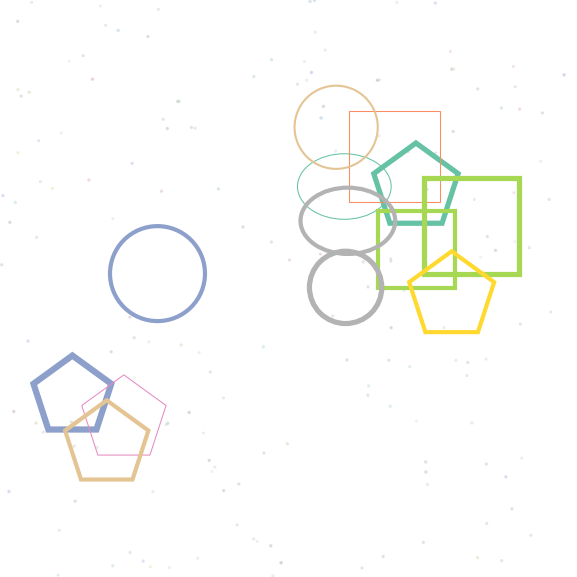[{"shape": "pentagon", "thickness": 2.5, "radius": 0.38, "center": [0.72, 0.675]}, {"shape": "oval", "thickness": 0.5, "radius": 0.41, "center": [0.596, 0.676]}, {"shape": "square", "thickness": 0.5, "radius": 0.39, "center": [0.684, 0.728]}, {"shape": "pentagon", "thickness": 3, "radius": 0.35, "center": [0.125, 0.313]}, {"shape": "circle", "thickness": 2, "radius": 0.41, "center": [0.273, 0.525]}, {"shape": "pentagon", "thickness": 0.5, "radius": 0.38, "center": [0.215, 0.273]}, {"shape": "square", "thickness": 2.5, "radius": 0.41, "center": [0.816, 0.608]}, {"shape": "square", "thickness": 2, "radius": 0.34, "center": [0.721, 0.567]}, {"shape": "pentagon", "thickness": 2, "radius": 0.39, "center": [0.782, 0.487]}, {"shape": "circle", "thickness": 1, "radius": 0.36, "center": [0.582, 0.779]}, {"shape": "pentagon", "thickness": 2, "radius": 0.38, "center": [0.185, 0.23]}, {"shape": "oval", "thickness": 2, "radius": 0.41, "center": [0.602, 0.617]}, {"shape": "circle", "thickness": 2.5, "radius": 0.31, "center": [0.598, 0.501]}]